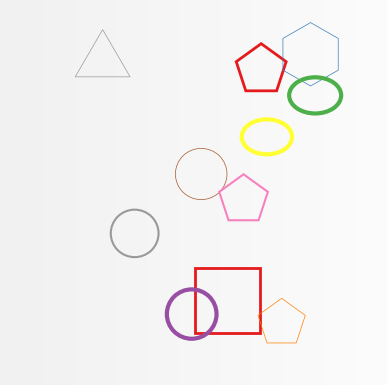[{"shape": "pentagon", "thickness": 2, "radius": 0.34, "center": [0.674, 0.819]}, {"shape": "square", "thickness": 2, "radius": 0.42, "center": [0.587, 0.219]}, {"shape": "hexagon", "thickness": 0.5, "radius": 0.41, "center": [0.801, 0.859]}, {"shape": "oval", "thickness": 3, "radius": 0.34, "center": [0.813, 0.752]}, {"shape": "circle", "thickness": 3, "radius": 0.32, "center": [0.495, 0.184]}, {"shape": "pentagon", "thickness": 0.5, "radius": 0.32, "center": [0.727, 0.161]}, {"shape": "oval", "thickness": 3, "radius": 0.32, "center": [0.689, 0.645]}, {"shape": "circle", "thickness": 0.5, "radius": 0.33, "center": [0.519, 0.548]}, {"shape": "pentagon", "thickness": 1.5, "radius": 0.33, "center": [0.629, 0.481]}, {"shape": "triangle", "thickness": 0.5, "radius": 0.41, "center": [0.265, 0.841]}, {"shape": "circle", "thickness": 1.5, "radius": 0.31, "center": [0.348, 0.394]}]